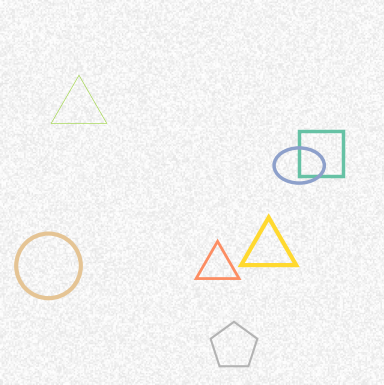[{"shape": "square", "thickness": 2.5, "radius": 0.29, "center": [0.834, 0.6]}, {"shape": "triangle", "thickness": 2, "radius": 0.32, "center": [0.565, 0.309]}, {"shape": "oval", "thickness": 2.5, "radius": 0.33, "center": [0.777, 0.57]}, {"shape": "triangle", "thickness": 0.5, "radius": 0.42, "center": [0.205, 0.721]}, {"shape": "triangle", "thickness": 3, "radius": 0.41, "center": [0.698, 0.353]}, {"shape": "circle", "thickness": 3, "radius": 0.42, "center": [0.126, 0.309]}, {"shape": "pentagon", "thickness": 1.5, "radius": 0.32, "center": [0.608, 0.1]}]